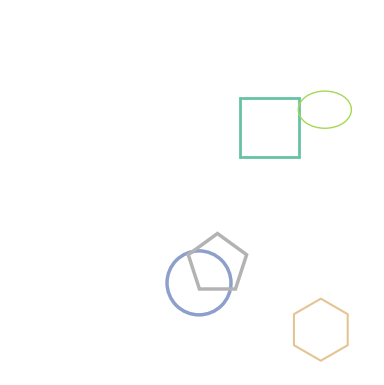[{"shape": "square", "thickness": 2, "radius": 0.38, "center": [0.699, 0.668]}, {"shape": "circle", "thickness": 2.5, "radius": 0.42, "center": [0.517, 0.265]}, {"shape": "oval", "thickness": 1, "radius": 0.34, "center": [0.844, 0.715]}, {"shape": "hexagon", "thickness": 1.5, "radius": 0.4, "center": [0.833, 0.144]}, {"shape": "pentagon", "thickness": 2.5, "radius": 0.4, "center": [0.565, 0.314]}]